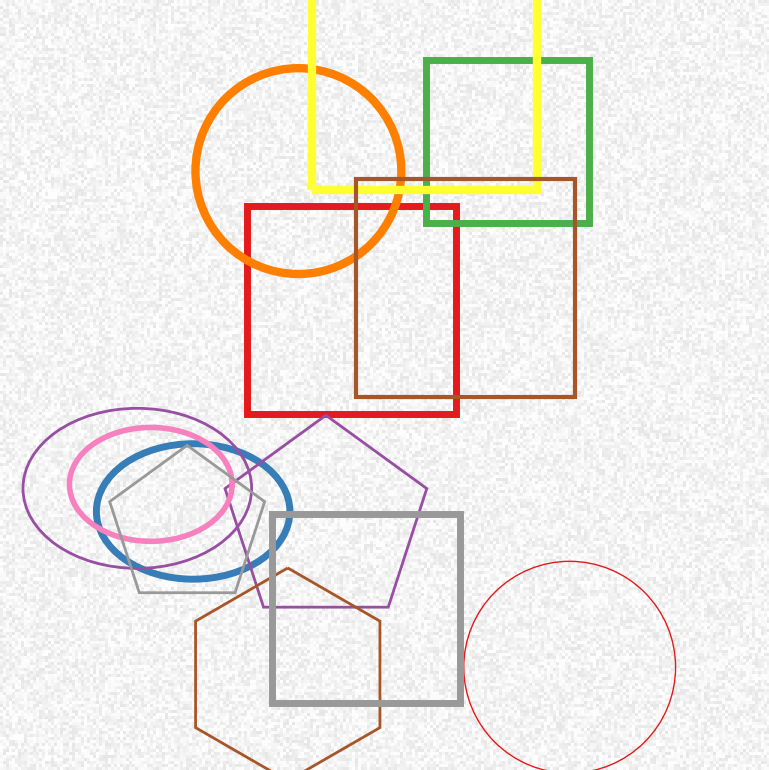[{"shape": "circle", "thickness": 0.5, "radius": 0.69, "center": [0.74, 0.133]}, {"shape": "square", "thickness": 2.5, "radius": 0.68, "center": [0.456, 0.597]}, {"shape": "oval", "thickness": 2.5, "radius": 0.63, "center": [0.251, 0.336]}, {"shape": "square", "thickness": 2.5, "radius": 0.53, "center": [0.659, 0.817]}, {"shape": "oval", "thickness": 1, "radius": 0.74, "center": [0.178, 0.366]}, {"shape": "pentagon", "thickness": 1, "radius": 0.69, "center": [0.423, 0.323]}, {"shape": "circle", "thickness": 3, "radius": 0.67, "center": [0.388, 0.778]}, {"shape": "square", "thickness": 3, "radius": 0.73, "center": [0.551, 0.899]}, {"shape": "hexagon", "thickness": 1, "radius": 0.69, "center": [0.374, 0.124]}, {"shape": "square", "thickness": 1.5, "radius": 0.71, "center": [0.604, 0.626]}, {"shape": "oval", "thickness": 2, "radius": 0.53, "center": [0.196, 0.371]}, {"shape": "pentagon", "thickness": 1, "radius": 0.53, "center": [0.243, 0.316]}, {"shape": "square", "thickness": 2.5, "radius": 0.61, "center": [0.476, 0.21]}]